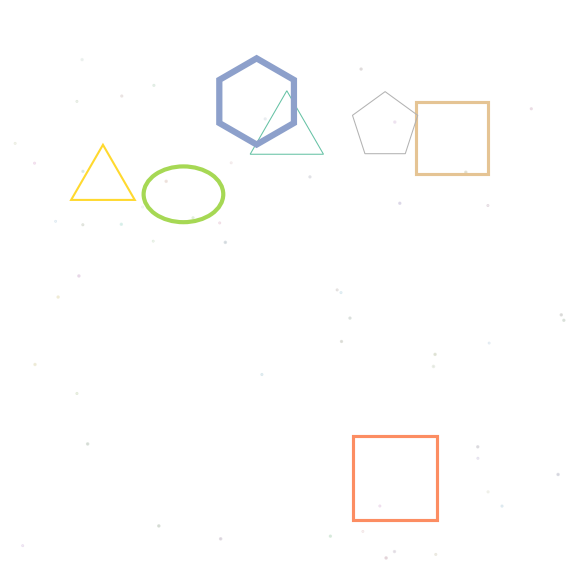[{"shape": "triangle", "thickness": 0.5, "radius": 0.37, "center": [0.497, 0.769]}, {"shape": "square", "thickness": 1.5, "radius": 0.36, "center": [0.684, 0.172]}, {"shape": "hexagon", "thickness": 3, "radius": 0.37, "center": [0.444, 0.823]}, {"shape": "oval", "thickness": 2, "radius": 0.34, "center": [0.318, 0.663]}, {"shape": "triangle", "thickness": 1, "radius": 0.32, "center": [0.178, 0.685]}, {"shape": "square", "thickness": 1.5, "radius": 0.31, "center": [0.782, 0.76]}, {"shape": "pentagon", "thickness": 0.5, "radius": 0.3, "center": [0.667, 0.781]}]